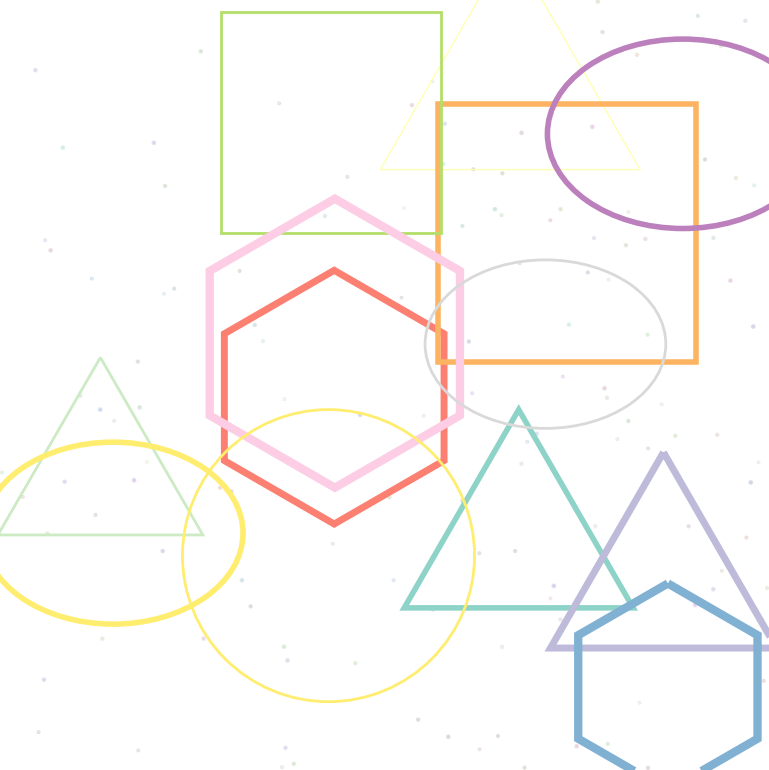[{"shape": "triangle", "thickness": 2, "radius": 0.86, "center": [0.674, 0.296]}, {"shape": "triangle", "thickness": 0.5, "radius": 0.97, "center": [0.663, 0.877]}, {"shape": "triangle", "thickness": 2.5, "radius": 0.85, "center": [0.862, 0.243]}, {"shape": "hexagon", "thickness": 2.5, "radius": 0.82, "center": [0.434, 0.484]}, {"shape": "hexagon", "thickness": 3, "radius": 0.67, "center": [0.867, 0.108]}, {"shape": "square", "thickness": 2, "radius": 0.84, "center": [0.736, 0.697]}, {"shape": "square", "thickness": 1, "radius": 0.72, "center": [0.43, 0.841]}, {"shape": "hexagon", "thickness": 3, "radius": 0.94, "center": [0.435, 0.554]}, {"shape": "oval", "thickness": 1, "radius": 0.78, "center": [0.708, 0.553]}, {"shape": "oval", "thickness": 2, "radius": 0.88, "center": [0.887, 0.826]}, {"shape": "triangle", "thickness": 1, "radius": 0.77, "center": [0.13, 0.382]}, {"shape": "oval", "thickness": 2, "radius": 0.84, "center": [0.147, 0.308]}, {"shape": "circle", "thickness": 1, "radius": 0.95, "center": [0.427, 0.278]}]